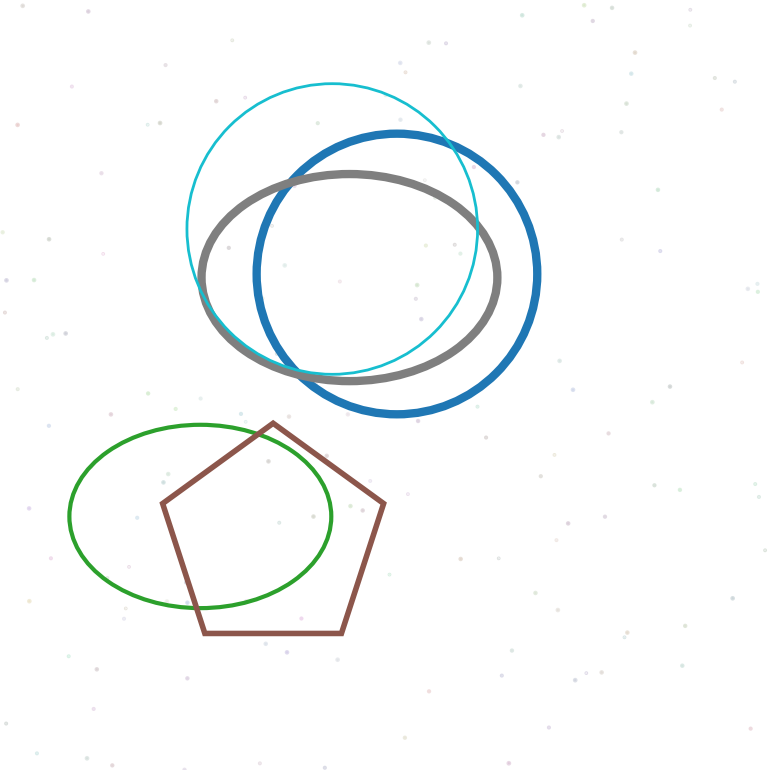[{"shape": "circle", "thickness": 3, "radius": 0.91, "center": [0.516, 0.644]}, {"shape": "oval", "thickness": 1.5, "radius": 0.85, "center": [0.26, 0.329]}, {"shape": "pentagon", "thickness": 2, "radius": 0.75, "center": [0.355, 0.299]}, {"shape": "oval", "thickness": 3, "radius": 0.96, "center": [0.454, 0.64]}, {"shape": "circle", "thickness": 1, "radius": 0.94, "center": [0.432, 0.703]}]